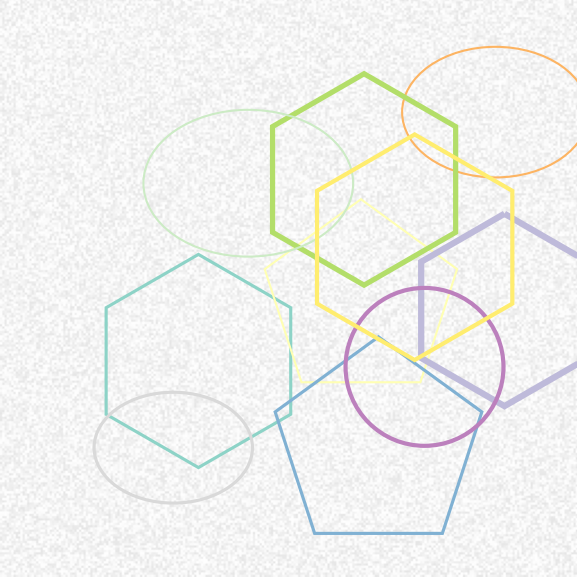[{"shape": "hexagon", "thickness": 1.5, "radius": 0.92, "center": [0.344, 0.374]}, {"shape": "pentagon", "thickness": 1, "radius": 0.88, "center": [0.625, 0.479]}, {"shape": "hexagon", "thickness": 3, "radius": 0.83, "center": [0.874, 0.462]}, {"shape": "pentagon", "thickness": 1.5, "radius": 0.94, "center": [0.655, 0.228]}, {"shape": "oval", "thickness": 1, "radius": 0.81, "center": [0.858, 0.805]}, {"shape": "hexagon", "thickness": 2.5, "radius": 0.92, "center": [0.63, 0.688]}, {"shape": "oval", "thickness": 1.5, "radius": 0.69, "center": [0.3, 0.224]}, {"shape": "circle", "thickness": 2, "radius": 0.68, "center": [0.735, 0.364]}, {"shape": "oval", "thickness": 1, "radius": 0.91, "center": [0.43, 0.682]}, {"shape": "hexagon", "thickness": 2, "radius": 0.98, "center": [0.718, 0.571]}]